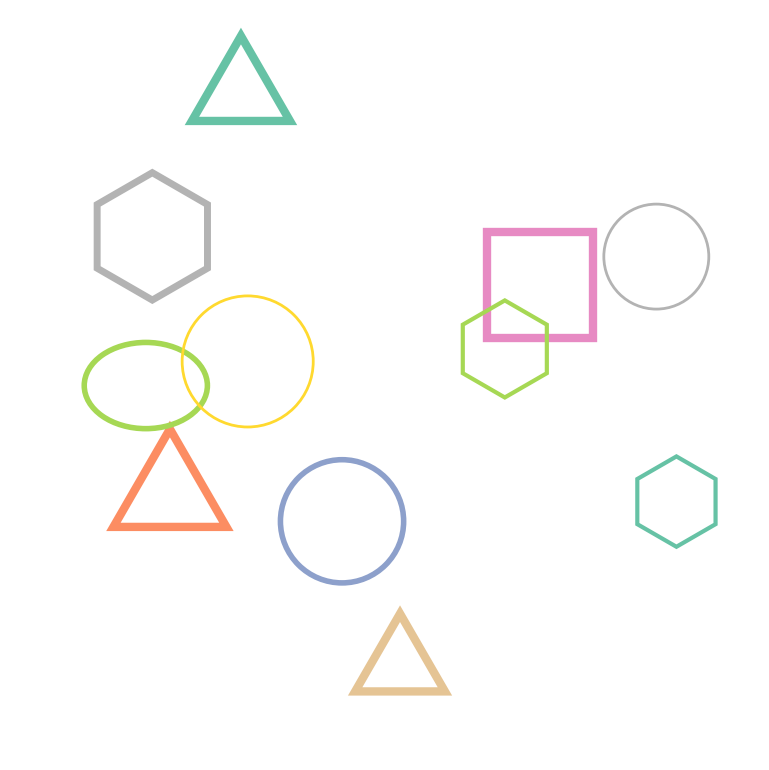[{"shape": "hexagon", "thickness": 1.5, "radius": 0.29, "center": [0.878, 0.349]}, {"shape": "triangle", "thickness": 3, "radius": 0.37, "center": [0.313, 0.88]}, {"shape": "triangle", "thickness": 3, "radius": 0.42, "center": [0.221, 0.358]}, {"shape": "circle", "thickness": 2, "radius": 0.4, "center": [0.444, 0.323]}, {"shape": "square", "thickness": 3, "radius": 0.35, "center": [0.701, 0.63]}, {"shape": "oval", "thickness": 2, "radius": 0.4, "center": [0.189, 0.499]}, {"shape": "hexagon", "thickness": 1.5, "radius": 0.32, "center": [0.656, 0.547]}, {"shape": "circle", "thickness": 1, "radius": 0.43, "center": [0.322, 0.531]}, {"shape": "triangle", "thickness": 3, "radius": 0.34, "center": [0.52, 0.136]}, {"shape": "hexagon", "thickness": 2.5, "radius": 0.41, "center": [0.198, 0.693]}, {"shape": "circle", "thickness": 1, "radius": 0.34, "center": [0.852, 0.667]}]